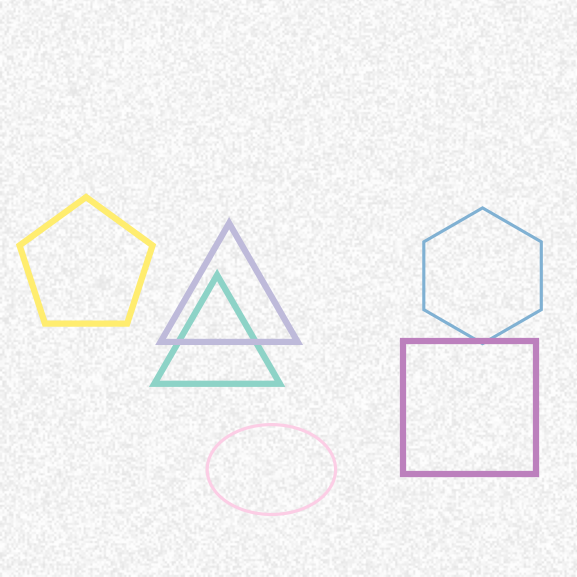[{"shape": "triangle", "thickness": 3, "radius": 0.63, "center": [0.376, 0.397]}, {"shape": "triangle", "thickness": 3, "radius": 0.69, "center": [0.397, 0.476]}, {"shape": "hexagon", "thickness": 1.5, "radius": 0.59, "center": [0.836, 0.522]}, {"shape": "oval", "thickness": 1.5, "radius": 0.56, "center": [0.47, 0.186]}, {"shape": "square", "thickness": 3, "radius": 0.58, "center": [0.813, 0.294]}, {"shape": "pentagon", "thickness": 3, "radius": 0.61, "center": [0.149, 0.537]}]